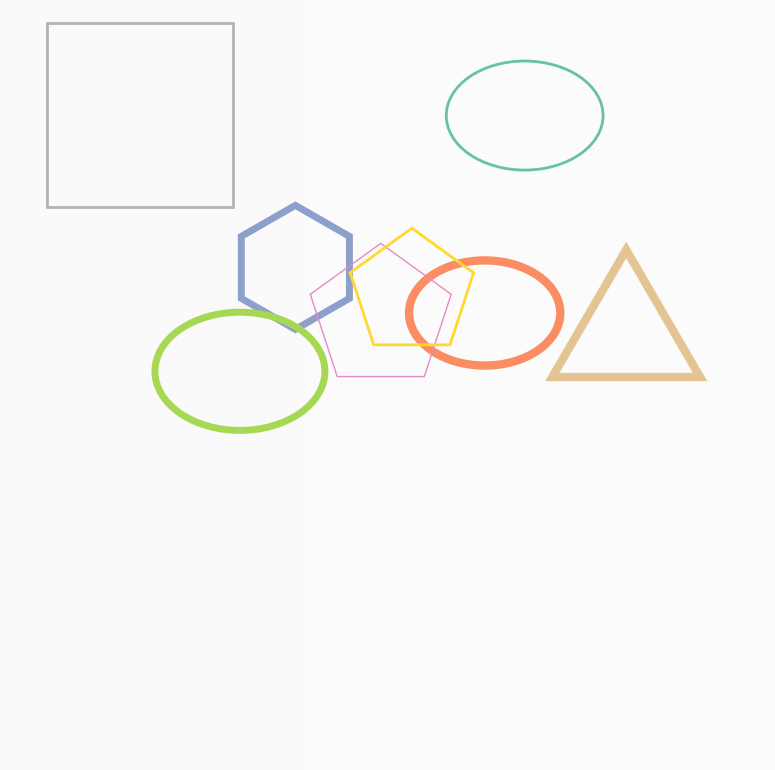[{"shape": "oval", "thickness": 1, "radius": 0.51, "center": [0.677, 0.85]}, {"shape": "oval", "thickness": 3, "radius": 0.49, "center": [0.625, 0.594]}, {"shape": "hexagon", "thickness": 2.5, "radius": 0.4, "center": [0.381, 0.653]}, {"shape": "pentagon", "thickness": 0.5, "radius": 0.48, "center": [0.491, 0.588]}, {"shape": "oval", "thickness": 2.5, "radius": 0.55, "center": [0.31, 0.518]}, {"shape": "pentagon", "thickness": 1, "radius": 0.42, "center": [0.531, 0.62]}, {"shape": "triangle", "thickness": 3, "radius": 0.55, "center": [0.808, 0.565]}, {"shape": "square", "thickness": 1, "radius": 0.6, "center": [0.181, 0.851]}]